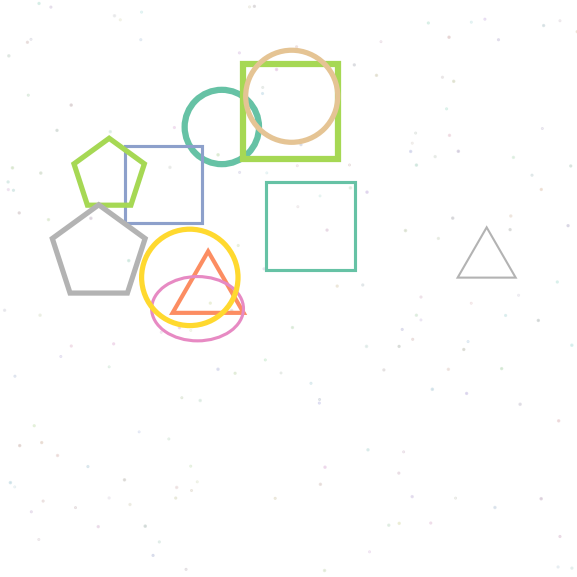[{"shape": "circle", "thickness": 3, "radius": 0.32, "center": [0.384, 0.779]}, {"shape": "square", "thickness": 1.5, "radius": 0.38, "center": [0.538, 0.608]}, {"shape": "triangle", "thickness": 2, "radius": 0.36, "center": [0.36, 0.493]}, {"shape": "square", "thickness": 1.5, "radius": 0.33, "center": [0.283, 0.68]}, {"shape": "oval", "thickness": 1.5, "radius": 0.4, "center": [0.342, 0.465]}, {"shape": "pentagon", "thickness": 2.5, "radius": 0.32, "center": [0.189, 0.696]}, {"shape": "square", "thickness": 3, "radius": 0.41, "center": [0.503, 0.806]}, {"shape": "circle", "thickness": 2.5, "radius": 0.42, "center": [0.329, 0.519]}, {"shape": "circle", "thickness": 2.5, "radius": 0.4, "center": [0.505, 0.832]}, {"shape": "triangle", "thickness": 1, "radius": 0.29, "center": [0.843, 0.547]}, {"shape": "pentagon", "thickness": 2.5, "radius": 0.42, "center": [0.171, 0.56]}]